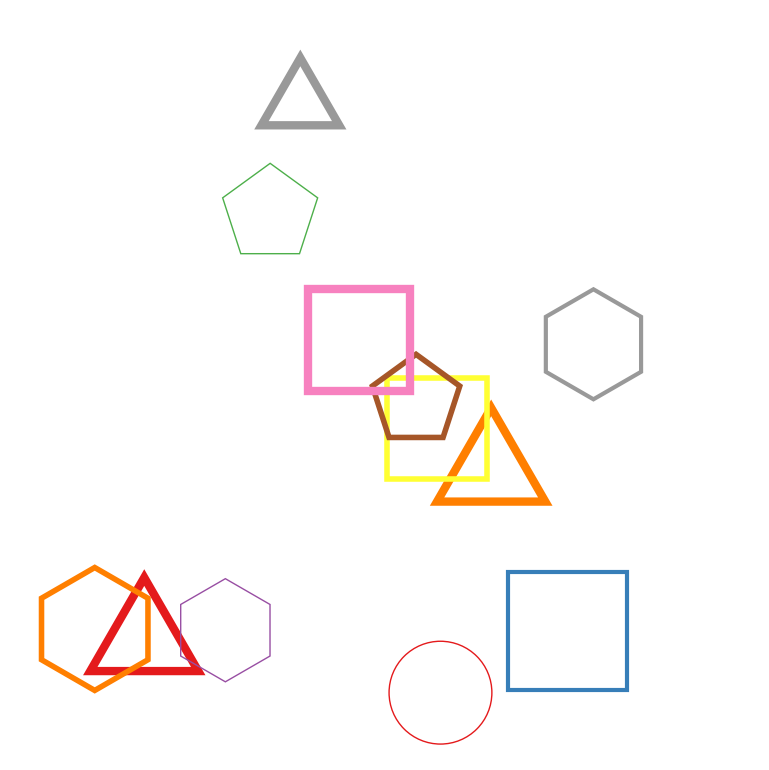[{"shape": "circle", "thickness": 0.5, "radius": 0.33, "center": [0.572, 0.1]}, {"shape": "triangle", "thickness": 3, "radius": 0.4, "center": [0.187, 0.169]}, {"shape": "square", "thickness": 1.5, "radius": 0.38, "center": [0.737, 0.18]}, {"shape": "pentagon", "thickness": 0.5, "radius": 0.32, "center": [0.351, 0.723]}, {"shape": "hexagon", "thickness": 0.5, "radius": 0.33, "center": [0.293, 0.182]}, {"shape": "hexagon", "thickness": 2, "radius": 0.4, "center": [0.123, 0.183]}, {"shape": "triangle", "thickness": 3, "radius": 0.41, "center": [0.638, 0.389]}, {"shape": "square", "thickness": 2, "radius": 0.33, "center": [0.568, 0.443]}, {"shape": "pentagon", "thickness": 2, "radius": 0.3, "center": [0.54, 0.48]}, {"shape": "square", "thickness": 3, "radius": 0.33, "center": [0.466, 0.558]}, {"shape": "hexagon", "thickness": 1.5, "radius": 0.36, "center": [0.771, 0.553]}, {"shape": "triangle", "thickness": 3, "radius": 0.29, "center": [0.39, 0.866]}]